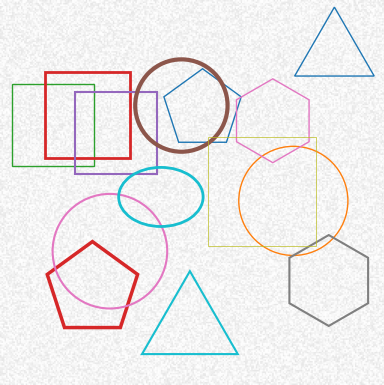[{"shape": "triangle", "thickness": 1, "radius": 0.6, "center": [0.869, 0.862]}, {"shape": "pentagon", "thickness": 1, "radius": 0.53, "center": [0.526, 0.716]}, {"shape": "circle", "thickness": 1, "radius": 0.71, "center": [0.762, 0.478]}, {"shape": "square", "thickness": 1, "radius": 0.53, "center": [0.138, 0.676]}, {"shape": "square", "thickness": 2, "radius": 0.56, "center": [0.227, 0.701]}, {"shape": "pentagon", "thickness": 2.5, "radius": 0.62, "center": [0.24, 0.249]}, {"shape": "square", "thickness": 1.5, "radius": 0.54, "center": [0.301, 0.654]}, {"shape": "circle", "thickness": 3, "radius": 0.6, "center": [0.471, 0.726]}, {"shape": "circle", "thickness": 1.5, "radius": 0.74, "center": [0.285, 0.348]}, {"shape": "hexagon", "thickness": 1, "radius": 0.54, "center": [0.709, 0.686]}, {"shape": "hexagon", "thickness": 1.5, "radius": 0.59, "center": [0.854, 0.271]}, {"shape": "square", "thickness": 0.5, "radius": 0.71, "center": [0.68, 0.503]}, {"shape": "oval", "thickness": 2, "radius": 0.55, "center": [0.418, 0.488]}, {"shape": "triangle", "thickness": 1.5, "radius": 0.72, "center": [0.493, 0.152]}]